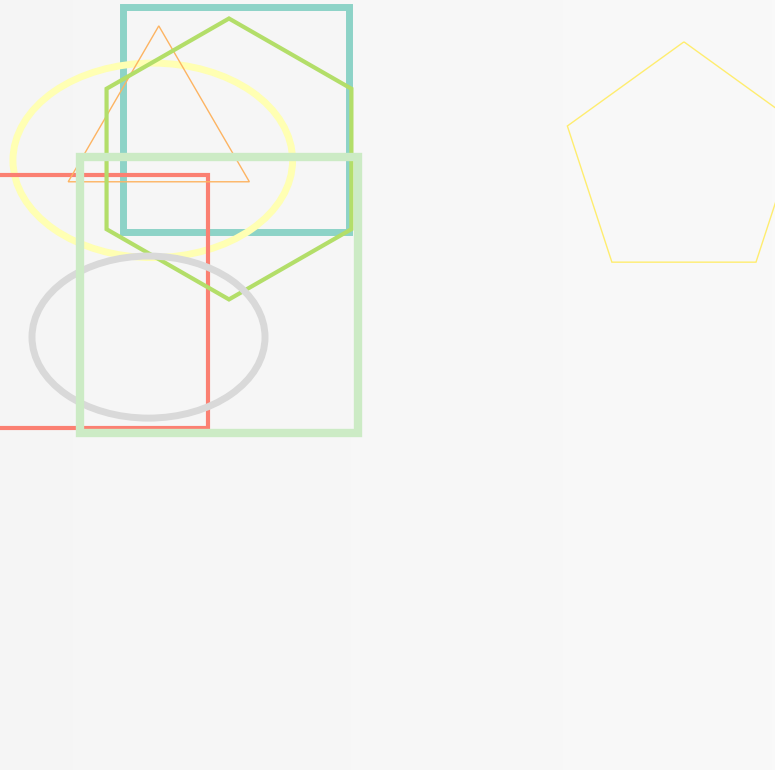[{"shape": "square", "thickness": 2.5, "radius": 0.73, "center": [0.305, 0.845]}, {"shape": "oval", "thickness": 2.5, "radius": 0.9, "center": [0.197, 0.792]}, {"shape": "square", "thickness": 1.5, "radius": 0.82, "center": [0.104, 0.609]}, {"shape": "triangle", "thickness": 0.5, "radius": 0.67, "center": [0.205, 0.831]}, {"shape": "hexagon", "thickness": 1.5, "radius": 0.91, "center": [0.295, 0.794]}, {"shape": "oval", "thickness": 2.5, "radius": 0.75, "center": [0.192, 0.562]}, {"shape": "square", "thickness": 3, "radius": 0.9, "center": [0.282, 0.617]}, {"shape": "pentagon", "thickness": 0.5, "radius": 0.79, "center": [0.883, 0.787]}]